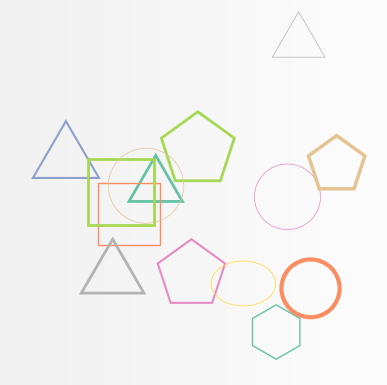[{"shape": "triangle", "thickness": 2, "radius": 0.4, "center": [0.402, 0.517]}, {"shape": "hexagon", "thickness": 1, "radius": 0.35, "center": [0.713, 0.138]}, {"shape": "circle", "thickness": 3, "radius": 0.38, "center": [0.801, 0.251]}, {"shape": "square", "thickness": 1, "radius": 0.4, "center": [0.333, 0.443]}, {"shape": "triangle", "thickness": 1.5, "radius": 0.49, "center": [0.17, 0.587]}, {"shape": "circle", "thickness": 0.5, "radius": 0.43, "center": [0.742, 0.489]}, {"shape": "pentagon", "thickness": 1.5, "radius": 0.46, "center": [0.494, 0.287]}, {"shape": "pentagon", "thickness": 2, "radius": 0.5, "center": [0.511, 0.611]}, {"shape": "square", "thickness": 2, "radius": 0.43, "center": [0.312, 0.501]}, {"shape": "oval", "thickness": 0.5, "radius": 0.42, "center": [0.628, 0.264]}, {"shape": "circle", "thickness": 0.5, "radius": 0.49, "center": [0.377, 0.518]}, {"shape": "pentagon", "thickness": 2.5, "radius": 0.38, "center": [0.869, 0.571]}, {"shape": "triangle", "thickness": 0.5, "radius": 0.39, "center": [0.771, 0.891]}, {"shape": "triangle", "thickness": 2, "radius": 0.47, "center": [0.291, 0.285]}]